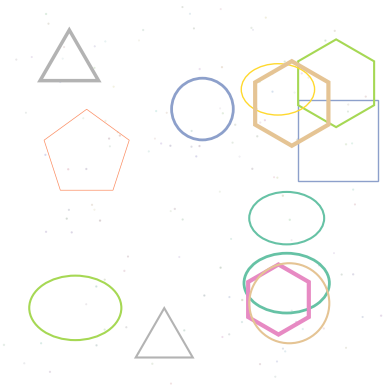[{"shape": "oval", "thickness": 2, "radius": 0.55, "center": [0.745, 0.265]}, {"shape": "oval", "thickness": 1.5, "radius": 0.49, "center": [0.745, 0.433]}, {"shape": "pentagon", "thickness": 0.5, "radius": 0.58, "center": [0.225, 0.6]}, {"shape": "circle", "thickness": 2, "radius": 0.4, "center": [0.526, 0.717]}, {"shape": "square", "thickness": 1, "radius": 0.52, "center": [0.878, 0.635]}, {"shape": "hexagon", "thickness": 3, "radius": 0.45, "center": [0.723, 0.222]}, {"shape": "oval", "thickness": 1.5, "radius": 0.6, "center": [0.196, 0.2]}, {"shape": "hexagon", "thickness": 1.5, "radius": 0.57, "center": [0.873, 0.784]}, {"shape": "oval", "thickness": 1, "radius": 0.48, "center": [0.722, 0.768]}, {"shape": "hexagon", "thickness": 3, "radius": 0.55, "center": [0.758, 0.731]}, {"shape": "circle", "thickness": 1.5, "radius": 0.52, "center": [0.751, 0.212]}, {"shape": "triangle", "thickness": 2.5, "radius": 0.44, "center": [0.18, 0.834]}, {"shape": "triangle", "thickness": 1.5, "radius": 0.43, "center": [0.427, 0.114]}]